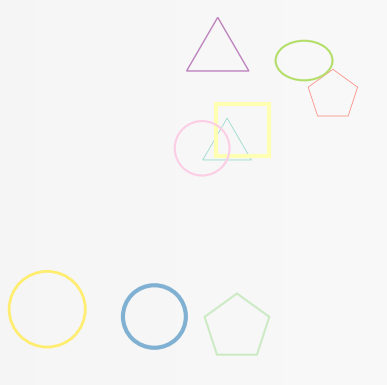[{"shape": "triangle", "thickness": 0.5, "radius": 0.36, "center": [0.586, 0.621]}, {"shape": "square", "thickness": 3, "radius": 0.34, "center": [0.626, 0.661]}, {"shape": "pentagon", "thickness": 0.5, "radius": 0.34, "center": [0.859, 0.753]}, {"shape": "circle", "thickness": 3, "radius": 0.41, "center": [0.398, 0.178]}, {"shape": "oval", "thickness": 1.5, "radius": 0.37, "center": [0.785, 0.843]}, {"shape": "circle", "thickness": 1.5, "radius": 0.35, "center": [0.522, 0.615]}, {"shape": "triangle", "thickness": 1, "radius": 0.46, "center": [0.562, 0.862]}, {"shape": "pentagon", "thickness": 1.5, "radius": 0.44, "center": [0.612, 0.15]}, {"shape": "circle", "thickness": 2, "radius": 0.49, "center": [0.122, 0.197]}]